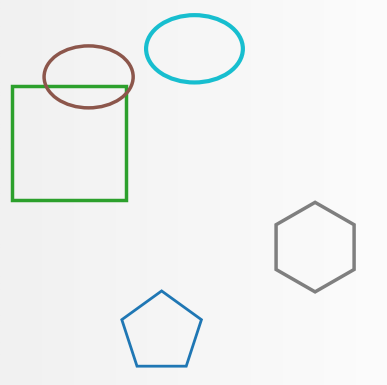[{"shape": "pentagon", "thickness": 2, "radius": 0.54, "center": [0.417, 0.136]}, {"shape": "square", "thickness": 2.5, "radius": 0.74, "center": [0.178, 0.628]}, {"shape": "oval", "thickness": 2.5, "radius": 0.57, "center": [0.229, 0.8]}, {"shape": "hexagon", "thickness": 2.5, "radius": 0.58, "center": [0.813, 0.358]}, {"shape": "oval", "thickness": 3, "radius": 0.62, "center": [0.502, 0.873]}]